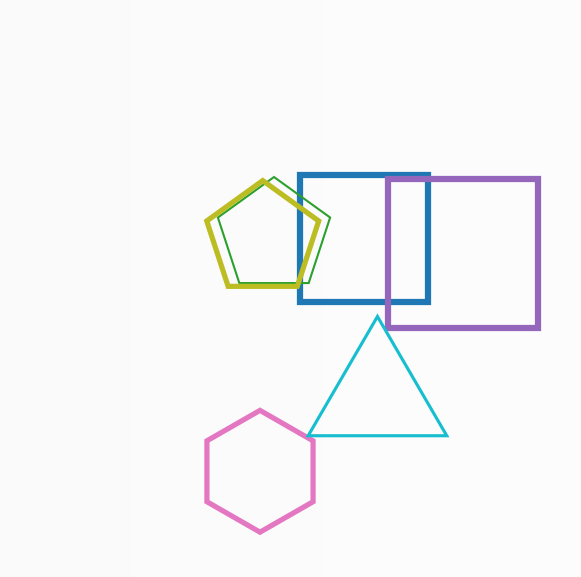[{"shape": "square", "thickness": 3, "radius": 0.55, "center": [0.626, 0.586]}, {"shape": "pentagon", "thickness": 1, "radius": 0.51, "center": [0.471, 0.591]}, {"shape": "square", "thickness": 3, "radius": 0.64, "center": [0.796, 0.56]}, {"shape": "hexagon", "thickness": 2.5, "radius": 0.53, "center": [0.447, 0.183]}, {"shape": "pentagon", "thickness": 2.5, "radius": 0.51, "center": [0.452, 0.585]}, {"shape": "triangle", "thickness": 1.5, "radius": 0.69, "center": [0.649, 0.313]}]